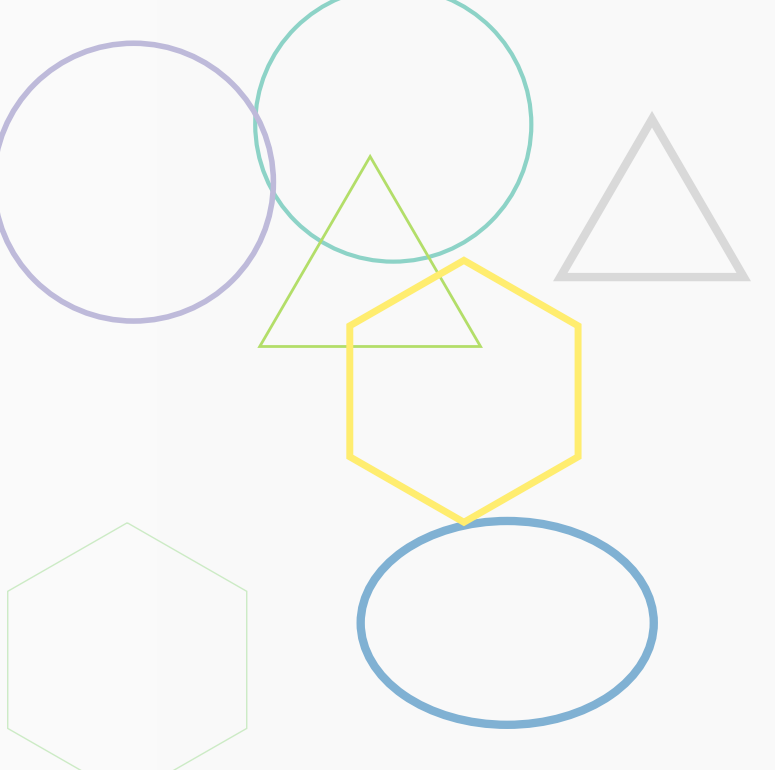[{"shape": "circle", "thickness": 1.5, "radius": 0.89, "center": [0.507, 0.838]}, {"shape": "circle", "thickness": 2, "radius": 0.9, "center": [0.172, 0.763]}, {"shape": "oval", "thickness": 3, "radius": 0.95, "center": [0.654, 0.191]}, {"shape": "triangle", "thickness": 1, "radius": 0.82, "center": [0.478, 0.632]}, {"shape": "triangle", "thickness": 3, "radius": 0.68, "center": [0.841, 0.709]}, {"shape": "hexagon", "thickness": 0.5, "radius": 0.89, "center": [0.164, 0.143]}, {"shape": "hexagon", "thickness": 2.5, "radius": 0.85, "center": [0.599, 0.492]}]